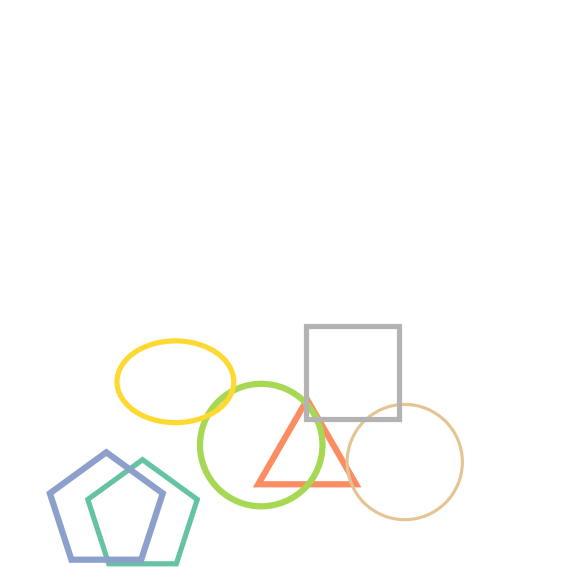[{"shape": "pentagon", "thickness": 2.5, "radius": 0.5, "center": [0.247, 0.103]}, {"shape": "triangle", "thickness": 3, "radius": 0.49, "center": [0.532, 0.209]}, {"shape": "pentagon", "thickness": 3, "radius": 0.51, "center": [0.184, 0.113]}, {"shape": "circle", "thickness": 3, "radius": 0.53, "center": [0.452, 0.228]}, {"shape": "oval", "thickness": 2.5, "radius": 0.51, "center": [0.304, 0.338]}, {"shape": "circle", "thickness": 1.5, "radius": 0.5, "center": [0.701, 0.199]}, {"shape": "square", "thickness": 2.5, "radius": 0.4, "center": [0.61, 0.354]}]